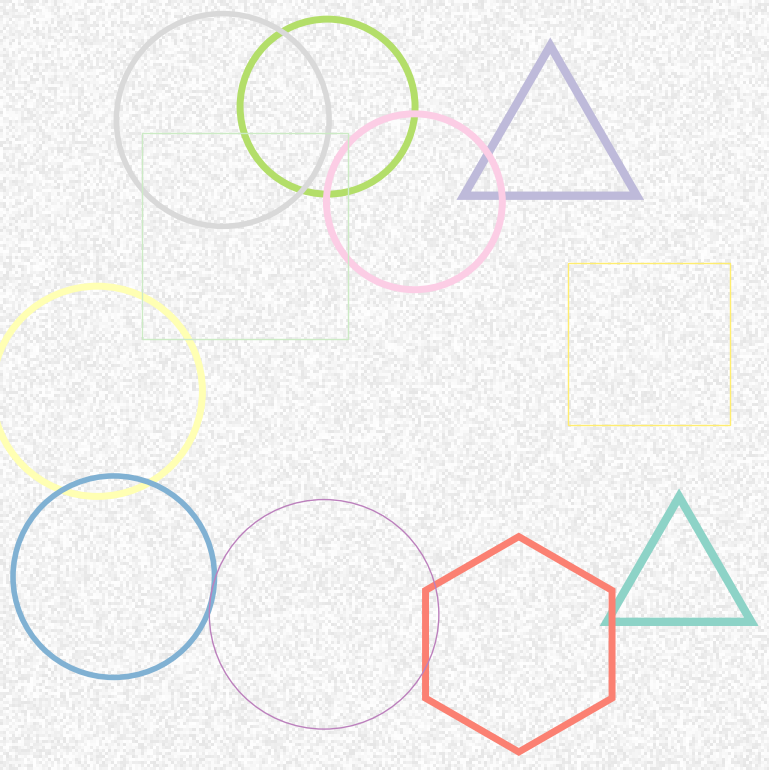[{"shape": "triangle", "thickness": 3, "radius": 0.54, "center": [0.882, 0.247]}, {"shape": "circle", "thickness": 2.5, "radius": 0.68, "center": [0.126, 0.492]}, {"shape": "triangle", "thickness": 3, "radius": 0.65, "center": [0.715, 0.811]}, {"shape": "hexagon", "thickness": 2.5, "radius": 0.7, "center": [0.674, 0.163]}, {"shape": "circle", "thickness": 2, "radius": 0.65, "center": [0.148, 0.251]}, {"shape": "circle", "thickness": 2.5, "radius": 0.57, "center": [0.425, 0.862]}, {"shape": "circle", "thickness": 2.5, "radius": 0.57, "center": [0.538, 0.738]}, {"shape": "circle", "thickness": 2, "radius": 0.69, "center": [0.289, 0.844]}, {"shape": "circle", "thickness": 0.5, "radius": 0.75, "center": [0.421, 0.202]}, {"shape": "square", "thickness": 0.5, "radius": 0.67, "center": [0.318, 0.694]}, {"shape": "square", "thickness": 0.5, "radius": 0.53, "center": [0.843, 0.553]}]